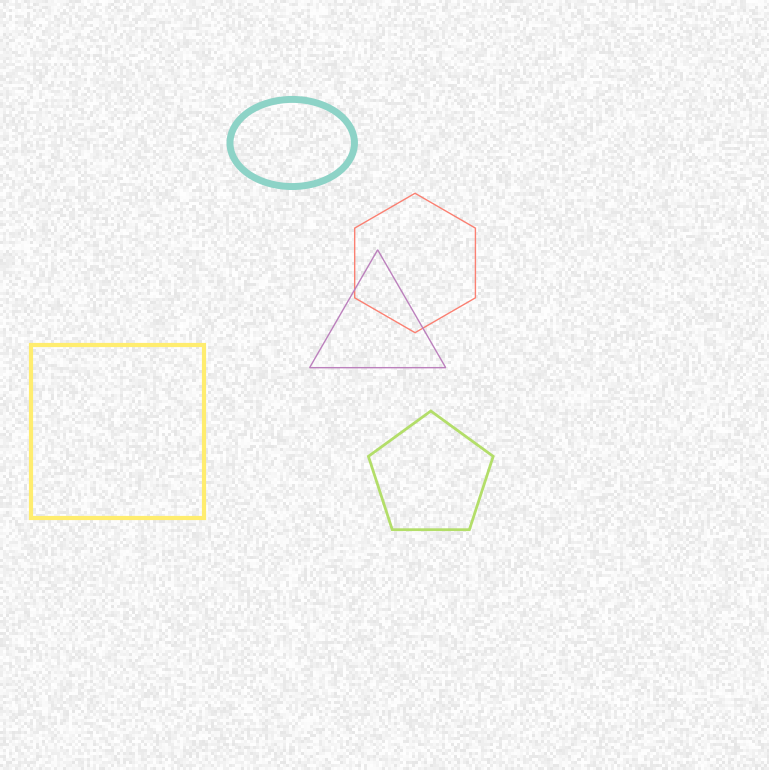[{"shape": "oval", "thickness": 2.5, "radius": 0.4, "center": [0.38, 0.814]}, {"shape": "hexagon", "thickness": 0.5, "radius": 0.45, "center": [0.539, 0.658]}, {"shape": "pentagon", "thickness": 1, "radius": 0.43, "center": [0.559, 0.381]}, {"shape": "triangle", "thickness": 0.5, "radius": 0.51, "center": [0.49, 0.574]}, {"shape": "square", "thickness": 1.5, "radius": 0.56, "center": [0.152, 0.44]}]